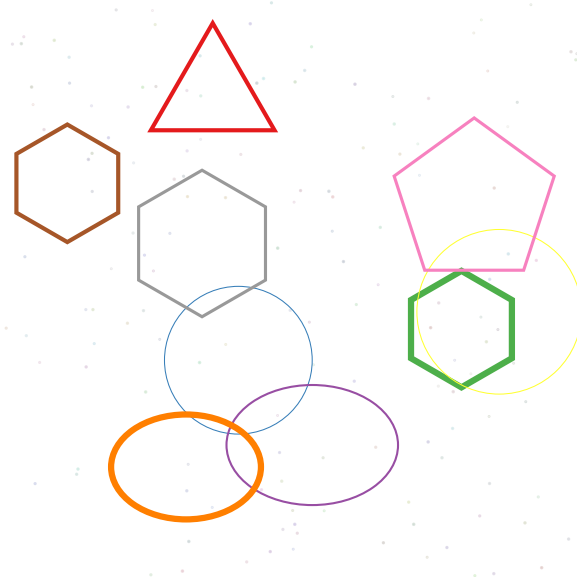[{"shape": "triangle", "thickness": 2, "radius": 0.62, "center": [0.368, 0.835]}, {"shape": "circle", "thickness": 0.5, "radius": 0.64, "center": [0.413, 0.375]}, {"shape": "hexagon", "thickness": 3, "radius": 0.5, "center": [0.799, 0.429]}, {"shape": "oval", "thickness": 1, "radius": 0.74, "center": [0.541, 0.229]}, {"shape": "oval", "thickness": 3, "radius": 0.65, "center": [0.322, 0.191]}, {"shape": "circle", "thickness": 0.5, "radius": 0.71, "center": [0.864, 0.459]}, {"shape": "hexagon", "thickness": 2, "radius": 0.51, "center": [0.117, 0.682]}, {"shape": "pentagon", "thickness": 1.5, "radius": 0.73, "center": [0.821, 0.649]}, {"shape": "hexagon", "thickness": 1.5, "radius": 0.63, "center": [0.35, 0.578]}]